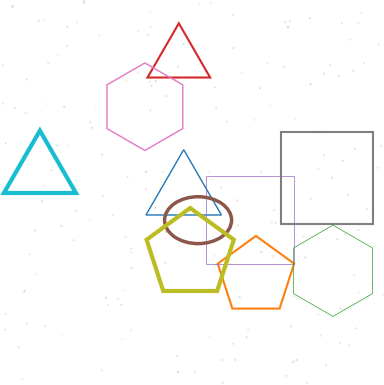[{"shape": "triangle", "thickness": 1, "radius": 0.57, "center": [0.477, 0.498]}, {"shape": "pentagon", "thickness": 1.5, "radius": 0.52, "center": [0.665, 0.283]}, {"shape": "hexagon", "thickness": 0.5, "radius": 0.59, "center": [0.865, 0.297]}, {"shape": "triangle", "thickness": 1.5, "radius": 0.47, "center": [0.464, 0.846]}, {"shape": "square", "thickness": 0.5, "radius": 0.57, "center": [0.65, 0.429]}, {"shape": "oval", "thickness": 2.5, "radius": 0.44, "center": [0.515, 0.428]}, {"shape": "hexagon", "thickness": 1, "radius": 0.57, "center": [0.376, 0.723]}, {"shape": "square", "thickness": 1.5, "radius": 0.59, "center": [0.849, 0.537]}, {"shape": "pentagon", "thickness": 3, "radius": 0.6, "center": [0.494, 0.341]}, {"shape": "triangle", "thickness": 3, "radius": 0.54, "center": [0.104, 0.553]}]